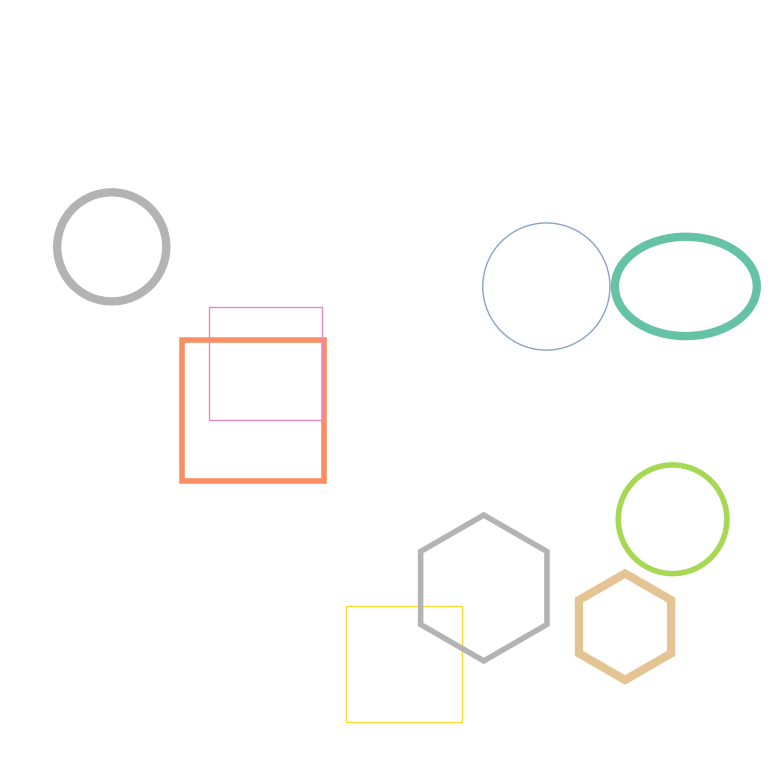[{"shape": "oval", "thickness": 3, "radius": 0.46, "center": [0.891, 0.628]}, {"shape": "square", "thickness": 2, "radius": 0.46, "center": [0.328, 0.467]}, {"shape": "circle", "thickness": 0.5, "radius": 0.41, "center": [0.71, 0.628]}, {"shape": "square", "thickness": 0.5, "radius": 0.37, "center": [0.345, 0.528]}, {"shape": "circle", "thickness": 2, "radius": 0.35, "center": [0.873, 0.326]}, {"shape": "square", "thickness": 0.5, "radius": 0.38, "center": [0.525, 0.137]}, {"shape": "hexagon", "thickness": 3, "radius": 0.35, "center": [0.812, 0.186]}, {"shape": "hexagon", "thickness": 2, "radius": 0.47, "center": [0.628, 0.236]}, {"shape": "circle", "thickness": 3, "radius": 0.35, "center": [0.145, 0.679]}]